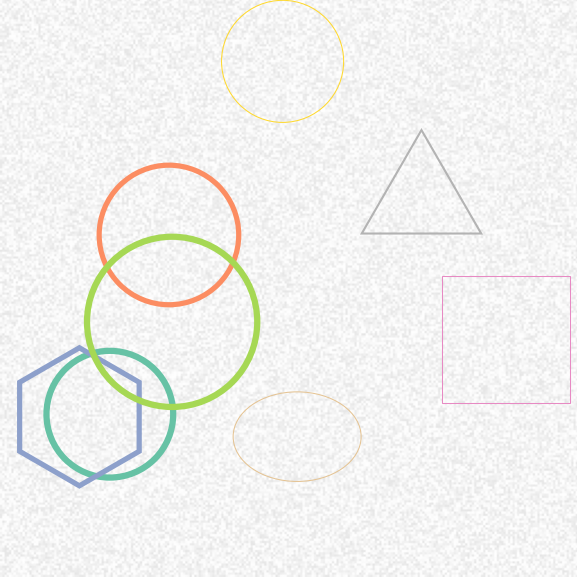[{"shape": "circle", "thickness": 3, "radius": 0.55, "center": [0.19, 0.282]}, {"shape": "circle", "thickness": 2.5, "radius": 0.6, "center": [0.293, 0.592]}, {"shape": "hexagon", "thickness": 2.5, "radius": 0.6, "center": [0.138, 0.277]}, {"shape": "square", "thickness": 0.5, "radius": 0.55, "center": [0.877, 0.411]}, {"shape": "circle", "thickness": 3, "radius": 0.74, "center": [0.298, 0.442]}, {"shape": "circle", "thickness": 0.5, "radius": 0.53, "center": [0.489, 0.893]}, {"shape": "oval", "thickness": 0.5, "radius": 0.55, "center": [0.515, 0.243]}, {"shape": "triangle", "thickness": 1, "radius": 0.6, "center": [0.73, 0.654]}]